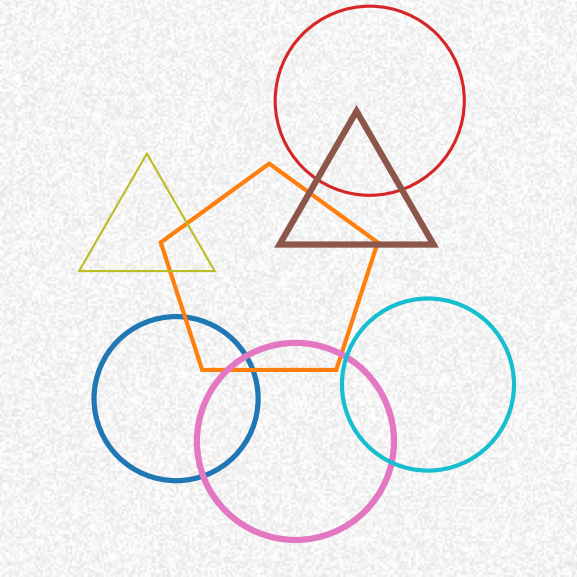[{"shape": "circle", "thickness": 2.5, "radius": 0.71, "center": [0.305, 0.309]}, {"shape": "pentagon", "thickness": 2, "radius": 0.99, "center": [0.466, 0.518]}, {"shape": "circle", "thickness": 1.5, "radius": 0.82, "center": [0.64, 0.825]}, {"shape": "triangle", "thickness": 3, "radius": 0.77, "center": [0.617, 0.653]}, {"shape": "circle", "thickness": 3, "radius": 0.85, "center": [0.512, 0.235]}, {"shape": "triangle", "thickness": 1, "radius": 0.68, "center": [0.254, 0.598]}, {"shape": "circle", "thickness": 2, "radius": 0.74, "center": [0.741, 0.333]}]